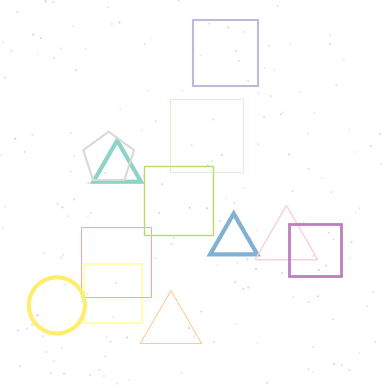[{"shape": "triangle", "thickness": 3, "radius": 0.36, "center": [0.304, 0.564]}, {"shape": "square", "thickness": 1.5, "radius": 0.38, "center": [0.293, 0.238]}, {"shape": "square", "thickness": 1.5, "radius": 0.43, "center": [0.586, 0.862]}, {"shape": "square", "thickness": 0.5, "radius": 0.45, "center": [0.301, 0.32]}, {"shape": "triangle", "thickness": 3, "radius": 0.35, "center": [0.607, 0.375]}, {"shape": "triangle", "thickness": 0.5, "radius": 0.46, "center": [0.444, 0.153]}, {"shape": "square", "thickness": 1, "radius": 0.45, "center": [0.463, 0.478]}, {"shape": "triangle", "thickness": 1, "radius": 0.47, "center": [0.744, 0.372]}, {"shape": "pentagon", "thickness": 1.5, "radius": 0.35, "center": [0.282, 0.589]}, {"shape": "square", "thickness": 2, "radius": 0.33, "center": [0.818, 0.35]}, {"shape": "square", "thickness": 0.5, "radius": 0.47, "center": [0.536, 0.648]}, {"shape": "circle", "thickness": 3, "radius": 0.36, "center": [0.148, 0.207]}]